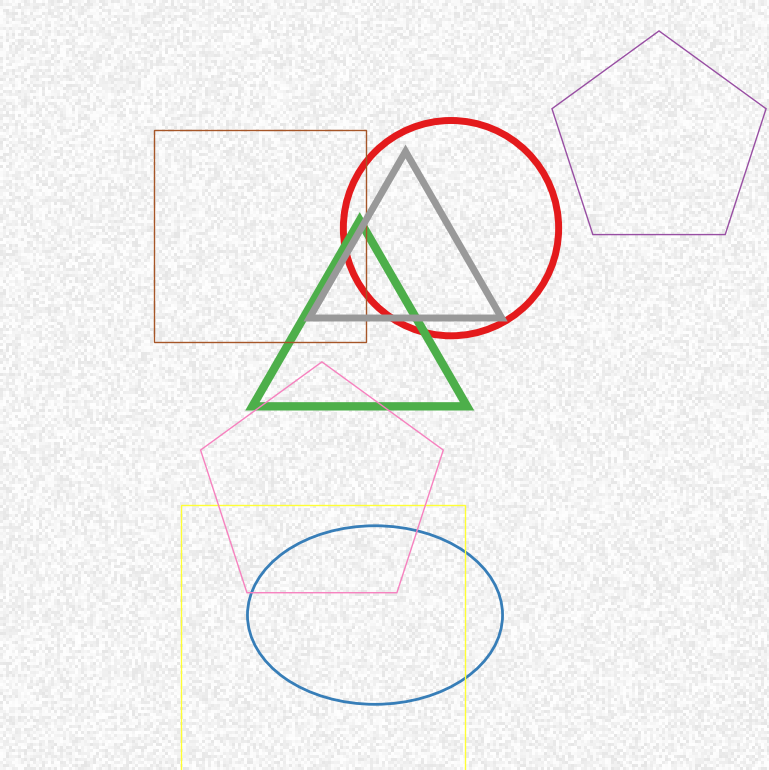[{"shape": "circle", "thickness": 2.5, "radius": 0.7, "center": [0.586, 0.704]}, {"shape": "oval", "thickness": 1, "radius": 0.83, "center": [0.487, 0.201]}, {"shape": "triangle", "thickness": 3, "radius": 0.8, "center": [0.467, 0.553]}, {"shape": "pentagon", "thickness": 0.5, "radius": 0.73, "center": [0.856, 0.814]}, {"shape": "square", "thickness": 0.5, "radius": 0.93, "center": [0.419, 0.159]}, {"shape": "square", "thickness": 0.5, "radius": 0.69, "center": [0.338, 0.694]}, {"shape": "pentagon", "thickness": 0.5, "radius": 0.83, "center": [0.418, 0.364]}, {"shape": "triangle", "thickness": 2.5, "radius": 0.72, "center": [0.527, 0.659]}]